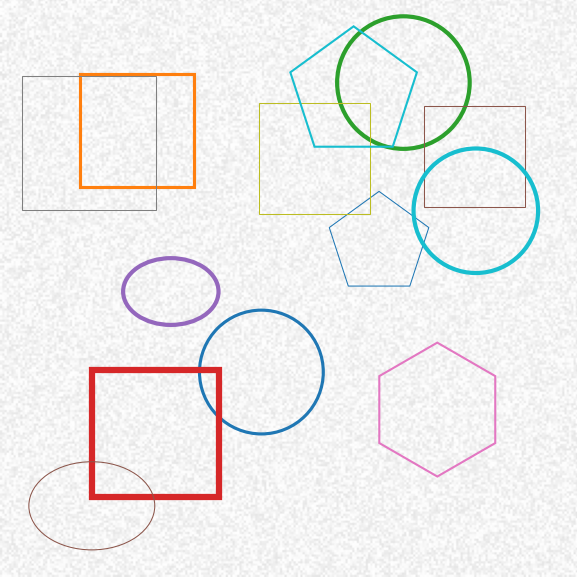[{"shape": "pentagon", "thickness": 0.5, "radius": 0.45, "center": [0.656, 0.577]}, {"shape": "circle", "thickness": 1.5, "radius": 0.54, "center": [0.453, 0.355]}, {"shape": "square", "thickness": 1.5, "radius": 0.49, "center": [0.237, 0.773]}, {"shape": "circle", "thickness": 2, "radius": 0.57, "center": [0.699, 0.856]}, {"shape": "square", "thickness": 3, "radius": 0.55, "center": [0.27, 0.248]}, {"shape": "oval", "thickness": 2, "radius": 0.41, "center": [0.296, 0.494]}, {"shape": "square", "thickness": 0.5, "radius": 0.44, "center": [0.822, 0.728]}, {"shape": "oval", "thickness": 0.5, "radius": 0.55, "center": [0.159, 0.123]}, {"shape": "hexagon", "thickness": 1, "radius": 0.58, "center": [0.757, 0.29]}, {"shape": "square", "thickness": 0.5, "radius": 0.58, "center": [0.154, 0.752]}, {"shape": "square", "thickness": 0.5, "radius": 0.48, "center": [0.545, 0.725]}, {"shape": "circle", "thickness": 2, "radius": 0.54, "center": [0.824, 0.634]}, {"shape": "pentagon", "thickness": 1, "radius": 0.58, "center": [0.612, 0.838]}]